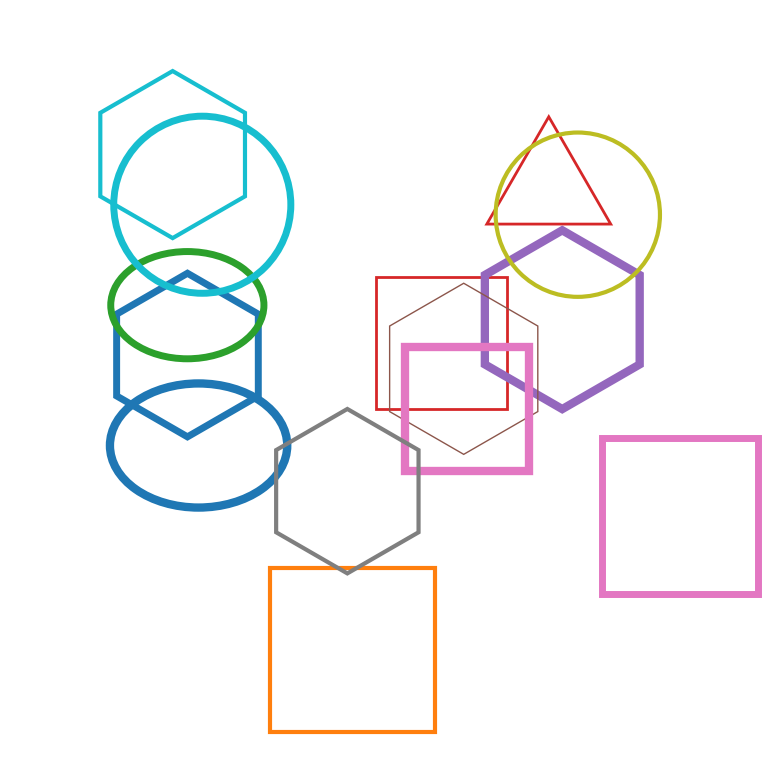[{"shape": "hexagon", "thickness": 2.5, "radius": 0.53, "center": [0.243, 0.539]}, {"shape": "oval", "thickness": 3, "radius": 0.58, "center": [0.258, 0.421]}, {"shape": "square", "thickness": 1.5, "radius": 0.53, "center": [0.458, 0.155]}, {"shape": "oval", "thickness": 2.5, "radius": 0.5, "center": [0.243, 0.604]}, {"shape": "triangle", "thickness": 1, "radius": 0.46, "center": [0.713, 0.755]}, {"shape": "square", "thickness": 1, "radius": 0.43, "center": [0.573, 0.555]}, {"shape": "hexagon", "thickness": 3, "radius": 0.58, "center": [0.73, 0.585]}, {"shape": "hexagon", "thickness": 0.5, "radius": 0.56, "center": [0.602, 0.521]}, {"shape": "square", "thickness": 2.5, "radius": 0.51, "center": [0.884, 0.33]}, {"shape": "square", "thickness": 3, "radius": 0.4, "center": [0.606, 0.469]}, {"shape": "hexagon", "thickness": 1.5, "radius": 0.53, "center": [0.451, 0.362]}, {"shape": "circle", "thickness": 1.5, "radius": 0.53, "center": [0.75, 0.721]}, {"shape": "circle", "thickness": 2.5, "radius": 0.57, "center": [0.263, 0.734]}, {"shape": "hexagon", "thickness": 1.5, "radius": 0.54, "center": [0.224, 0.799]}]